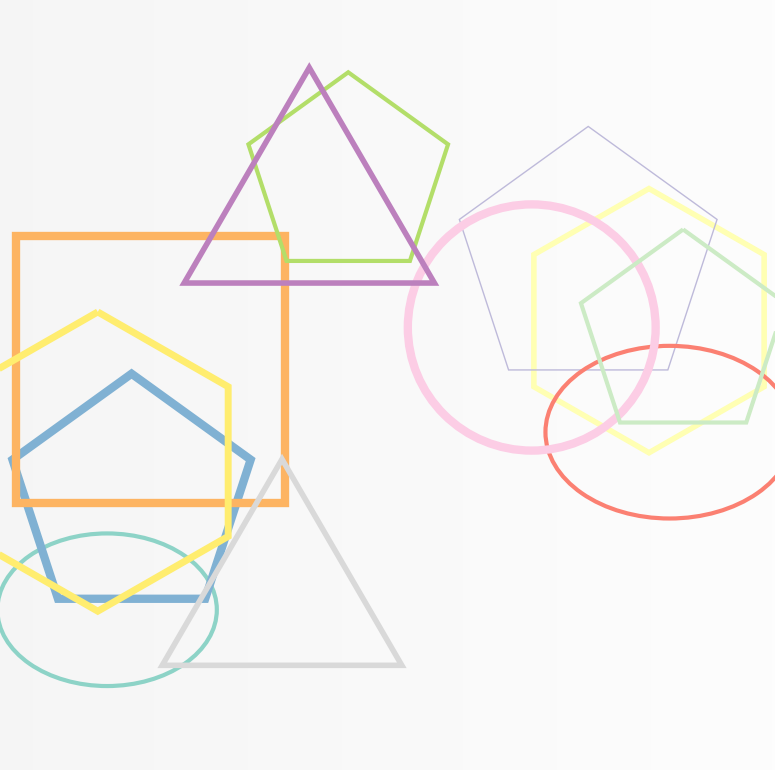[{"shape": "oval", "thickness": 1.5, "radius": 0.71, "center": [0.138, 0.208]}, {"shape": "hexagon", "thickness": 2, "radius": 0.86, "center": [0.837, 0.584]}, {"shape": "pentagon", "thickness": 0.5, "radius": 0.87, "center": [0.759, 0.661]}, {"shape": "oval", "thickness": 1.5, "radius": 0.8, "center": [0.864, 0.439]}, {"shape": "pentagon", "thickness": 3, "radius": 0.81, "center": [0.17, 0.353]}, {"shape": "square", "thickness": 3, "radius": 0.87, "center": [0.194, 0.52]}, {"shape": "pentagon", "thickness": 1.5, "radius": 0.68, "center": [0.449, 0.771]}, {"shape": "circle", "thickness": 3, "radius": 0.8, "center": [0.686, 0.575]}, {"shape": "triangle", "thickness": 2, "radius": 0.89, "center": [0.364, 0.225]}, {"shape": "triangle", "thickness": 2, "radius": 0.93, "center": [0.399, 0.726]}, {"shape": "pentagon", "thickness": 1.5, "radius": 0.69, "center": [0.881, 0.563]}, {"shape": "hexagon", "thickness": 2.5, "radius": 0.97, "center": [0.126, 0.401]}]